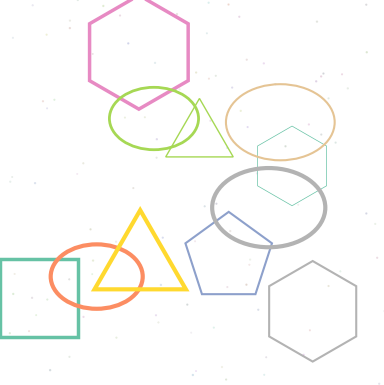[{"shape": "hexagon", "thickness": 0.5, "radius": 0.52, "center": [0.759, 0.569]}, {"shape": "square", "thickness": 2.5, "radius": 0.51, "center": [0.102, 0.226]}, {"shape": "oval", "thickness": 3, "radius": 0.6, "center": [0.251, 0.282]}, {"shape": "pentagon", "thickness": 1.5, "radius": 0.59, "center": [0.594, 0.332]}, {"shape": "hexagon", "thickness": 2.5, "radius": 0.74, "center": [0.361, 0.864]}, {"shape": "triangle", "thickness": 1, "radius": 0.51, "center": [0.518, 0.643]}, {"shape": "oval", "thickness": 2, "radius": 0.58, "center": [0.4, 0.692]}, {"shape": "triangle", "thickness": 3, "radius": 0.69, "center": [0.364, 0.317]}, {"shape": "oval", "thickness": 1.5, "radius": 0.71, "center": [0.728, 0.682]}, {"shape": "oval", "thickness": 3, "radius": 0.73, "center": [0.698, 0.461]}, {"shape": "hexagon", "thickness": 1.5, "radius": 0.65, "center": [0.812, 0.191]}]